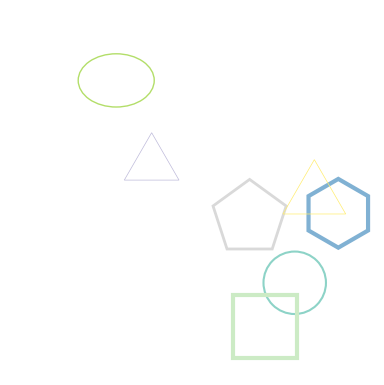[{"shape": "circle", "thickness": 1.5, "radius": 0.41, "center": [0.766, 0.266]}, {"shape": "triangle", "thickness": 0.5, "radius": 0.41, "center": [0.394, 0.573]}, {"shape": "hexagon", "thickness": 3, "radius": 0.45, "center": [0.879, 0.446]}, {"shape": "oval", "thickness": 1, "radius": 0.49, "center": [0.302, 0.791]}, {"shape": "pentagon", "thickness": 2, "radius": 0.5, "center": [0.648, 0.434]}, {"shape": "square", "thickness": 3, "radius": 0.41, "center": [0.688, 0.152]}, {"shape": "triangle", "thickness": 0.5, "radius": 0.47, "center": [0.816, 0.491]}]